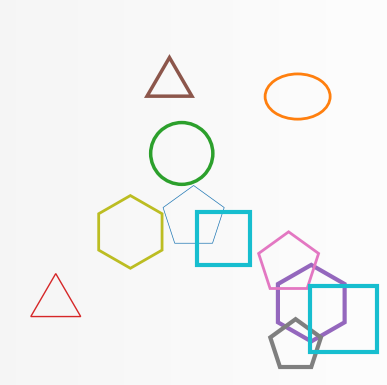[{"shape": "pentagon", "thickness": 0.5, "radius": 0.41, "center": [0.5, 0.435]}, {"shape": "oval", "thickness": 2, "radius": 0.42, "center": [0.768, 0.749]}, {"shape": "circle", "thickness": 2.5, "radius": 0.4, "center": [0.469, 0.601]}, {"shape": "triangle", "thickness": 1, "radius": 0.37, "center": [0.144, 0.215]}, {"shape": "hexagon", "thickness": 3, "radius": 0.5, "center": [0.803, 0.213]}, {"shape": "triangle", "thickness": 2.5, "radius": 0.33, "center": [0.437, 0.784]}, {"shape": "pentagon", "thickness": 2, "radius": 0.41, "center": [0.745, 0.316]}, {"shape": "pentagon", "thickness": 3, "radius": 0.34, "center": [0.763, 0.102]}, {"shape": "hexagon", "thickness": 2, "radius": 0.47, "center": [0.336, 0.398]}, {"shape": "square", "thickness": 3, "radius": 0.43, "center": [0.887, 0.172]}, {"shape": "square", "thickness": 3, "radius": 0.34, "center": [0.577, 0.38]}]